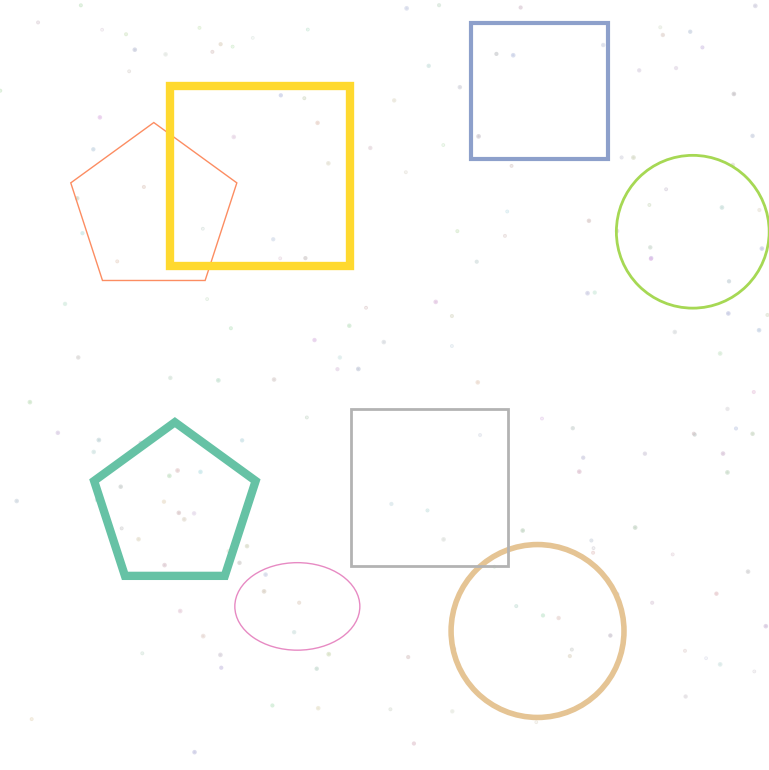[{"shape": "pentagon", "thickness": 3, "radius": 0.55, "center": [0.227, 0.341]}, {"shape": "pentagon", "thickness": 0.5, "radius": 0.57, "center": [0.2, 0.727]}, {"shape": "square", "thickness": 1.5, "radius": 0.44, "center": [0.7, 0.882]}, {"shape": "oval", "thickness": 0.5, "radius": 0.41, "center": [0.386, 0.212]}, {"shape": "circle", "thickness": 1, "radius": 0.5, "center": [0.9, 0.699]}, {"shape": "square", "thickness": 3, "radius": 0.59, "center": [0.337, 0.772]}, {"shape": "circle", "thickness": 2, "radius": 0.56, "center": [0.698, 0.181]}, {"shape": "square", "thickness": 1, "radius": 0.51, "center": [0.558, 0.367]}]